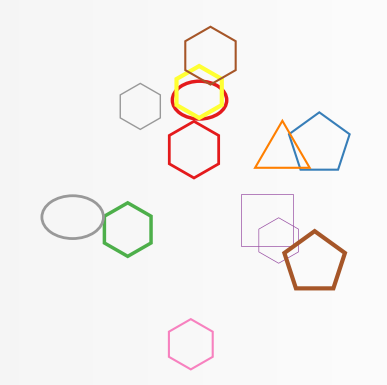[{"shape": "oval", "thickness": 2.5, "radius": 0.35, "center": [0.515, 0.74]}, {"shape": "hexagon", "thickness": 2, "radius": 0.37, "center": [0.501, 0.611]}, {"shape": "pentagon", "thickness": 1.5, "radius": 0.41, "center": [0.824, 0.626]}, {"shape": "hexagon", "thickness": 2.5, "radius": 0.35, "center": [0.33, 0.404]}, {"shape": "square", "thickness": 0.5, "radius": 0.34, "center": [0.689, 0.43]}, {"shape": "hexagon", "thickness": 0.5, "radius": 0.3, "center": [0.719, 0.375]}, {"shape": "triangle", "thickness": 1.5, "radius": 0.41, "center": [0.729, 0.605]}, {"shape": "hexagon", "thickness": 3, "radius": 0.34, "center": [0.514, 0.761]}, {"shape": "hexagon", "thickness": 1.5, "radius": 0.38, "center": [0.543, 0.855]}, {"shape": "pentagon", "thickness": 3, "radius": 0.41, "center": [0.812, 0.317]}, {"shape": "hexagon", "thickness": 1.5, "radius": 0.33, "center": [0.492, 0.106]}, {"shape": "oval", "thickness": 2, "radius": 0.4, "center": [0.188, 0.436]}, {"shape": "hexagon", "thickness": 1, "radius": 0.3, "center": [0.362, 0.724]}]